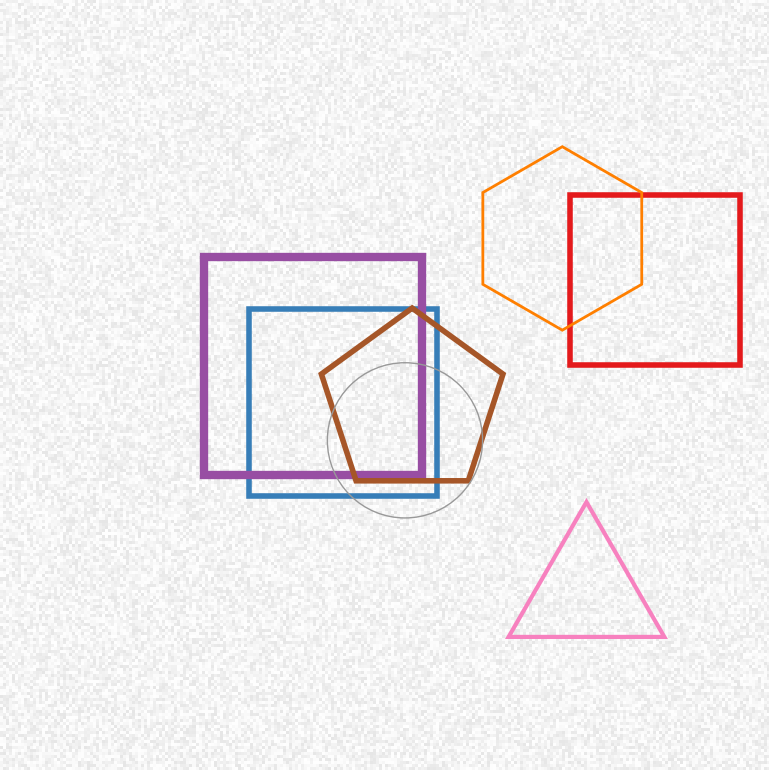[{"shape": "square", "thickness": 2, "radius": 0.55, "center": [0.851, 0.637]}, {"shape": "square", "thickness": 2, "radius": 0.61, "center": [0.446, 0.477]}, {"shape": "square", "thickness": 3, "radius": 0.71, "center": [0.407, 0.525]}, {"shape": "hexagon", "thickness": 1, "radius": 0.6, "center": [0.73, 0.69]}, {"shape": "pentagon", "thickness": 2, "radius": 0.62, "center": [0.535, 0.476]}, {"shape": "triangle", "thickness": 1.5, "radius": 0.58, "center": [0.762, 0.231]}, {"shape": "circle", "thickness": 0.5, "radius": 0.5, "center": [0.526, 0.428]}]